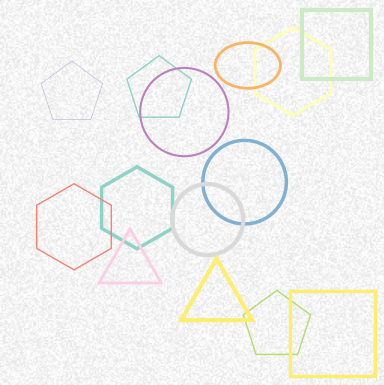[{"shape": "pentagon", "thickness": 1, "radius": 0.44, "center": [0.413, 0.767]}, {"shape": "hexagon", "thickness": 2.5, "radius": 0.53, "center": [0.356, 0.46]}, {"shape": "hexagon", "thickness": 2, "radius": 0.57, "center": [0.761, 0.814]}, {"shape": "pentagon", "thickness": 0.5, "radius": 0.42, "center": [0.187, 0.757]}, {"shape": "hexagon", "thickness": 1, "radius": 0.56, "center": [0.192, 0.411]}, {"shape": "circle", "thickness": 2.5, "radius": 0.54, "center": [0.635, 0.527]}, {"shape": "oval", "thickness": 2, "radius": 0.42, "center": [0.644, 0.83]}, {"shape": "pentagon", "thickness": 1, "radius": 0.46, "center": [0.719, 0.154]}, {"shape": "triangle", "thickness": 2, "radius": 0.47, "center": [0.338, 0.312]}, {"shape": "circle", "thickness": 3, "radius": 0.46, "center": [0.54, 0.43]}, {"shape": "circle", "thickness": 1.5, "radius": 0.57, "center": [0.479, 0.709]}, {"shape": "square", "thickness": 3, "radius": 0.45, "center": [0.875, 0.884]}, {"shape": "square", "thickness": 2.5, "radius": 0.55, "center": [0.864, 0.133]}, {"shape": "triangle", "thickness": 3, "radius": 0.53, "center": [0.563, 0.222]}]